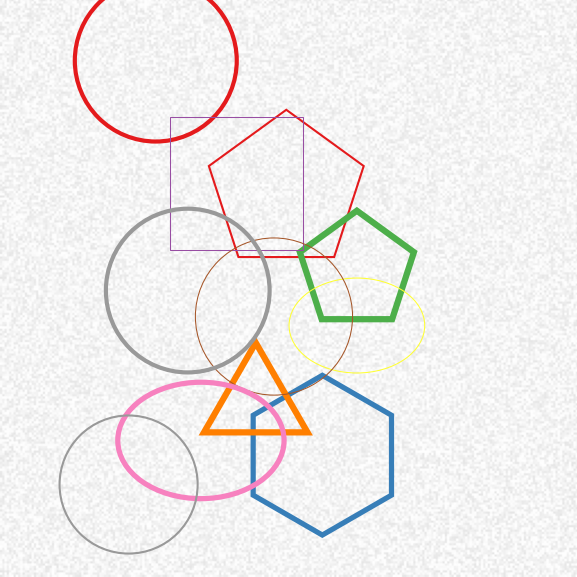[{"shape": "pentagon", "thickness": 1, "radius": 0.7, "center": [0.496, 0.668]}, {"shape": "circle", "thickness": 2, "radius": 0.7, "center": [0.27, 0.894]}, {"shape": "hexagon", "thickness": 2.5, "radius": 0.69, "center": [0.558, 0.211]}, {"shape": "pentagon", "thickness": 3, "radius": 0.52, "center": [0.618, 0.53]}, {"shape": "square", "thickness": 0.5, "radius": 0.58, "center": [0.41, 0.681]}, {"shape": "triangle", "thickness": 3, "radius": 0.52, "center": [0.443, 0.302]}, {"shape": "oval", "thickness": 0.5, "radius": 0.59, "center": [0.618, 0.435]}, {"shape": "circle", "thickness": 0.5, "radius": 0.68, "center": [0.474, 0.451]}, {"shape": "oval", "thickness": 2.5, "radius": 0.72, "center": [0.348, 0.236]}, {"shape": "circle", "thickness": 1, "radius": 0.6, "center": [0.223, 0.16]}, {"shape": "circle", "thickness": 2, "radius": 0.71, "center": [0.325, 0.496]}]